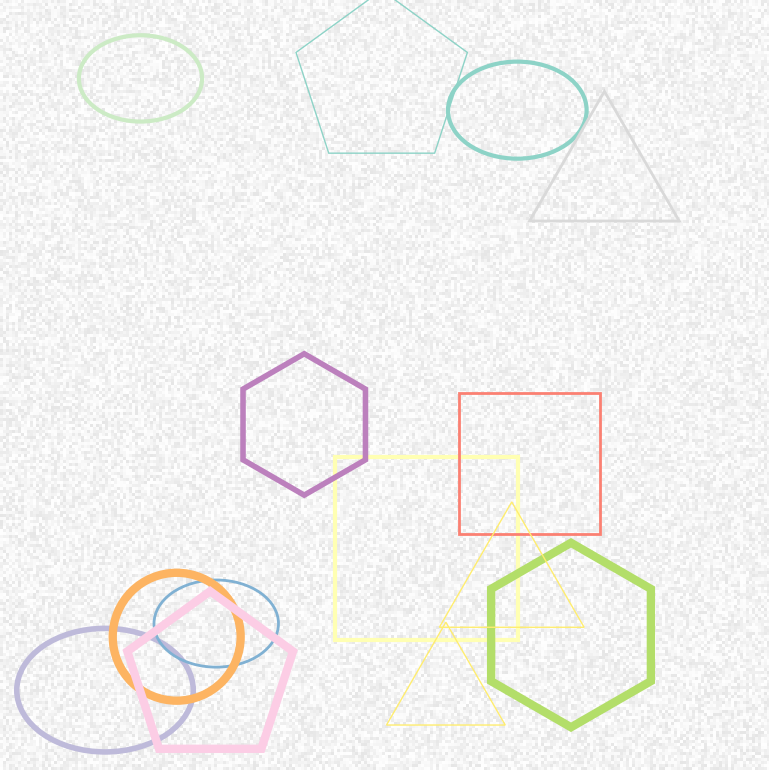[{"shape": "oval", "thickness": 1.5, "radius": 0.45, "center": [0.672, 0.857]}, {"shape": "pentagon", "thickness": 0.5, "radius": 0.59, "center": [0.496, 0.896]}, {"shape": "square", "thickness": 1.5, "radius": 0.6, "center": [0.554, 0.288]}, {"shape": "oval", "thickness": 2, "radius": 0.57, "center": [0.136, 0.104]}, {"shape": "square", "thickness": 1, "radius": 0.46, "center": [0.688, 0.398]}, {"shape": "oval", "thickness": 1, "radius": 0.4, "center": [0.281, 0.19]}, {"shape": "circle", "thickness": 3, "radius": 0.42, "center": [0.229, 0.173]}, {"shape": "hexagon", "thickness": 3, "radius": 0.6, "center": [0.742, 0.175]}, {"shape": "pentagon", "thickness": 3, "radius": 0.57, "center": [0.273, 0.119]}, {"shape": "triangle", "thickness": 1, "radius": 0.56, "center": [0.785, 0.769]}, {"shape": "hexagon", "thickness": 2, "radius": 0.46, "center": [0.395, 0.449]}, {"shape": "oval", "thickness": 1.5, "radius": 0.4, "center": [0.182, 0.898]}, {"shape": "triangle", "thickness": 0.5, "radius": 0.45, "center": [0.579, 0.103]}, {"shape": "triangle", "thickness": 0.5, "radius": 0.54, "center": [0.665, 0.24]}]